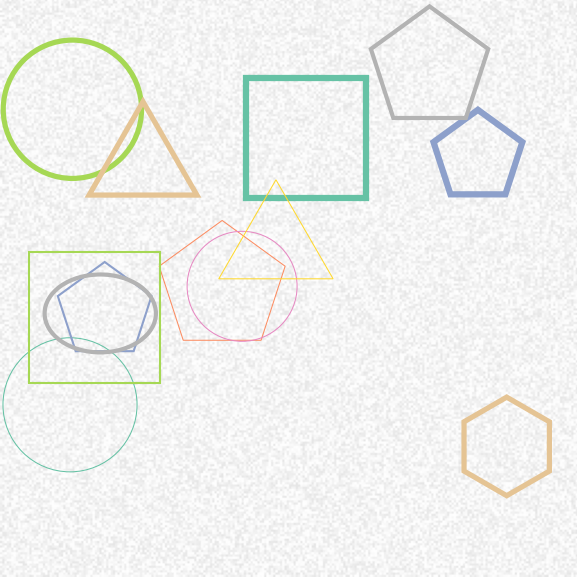[{"shape": "square", "thickness": 3, "radius": 0.52, "center": [0.53, 0.76]}, {"shape": "circle", "thickness": 0.5, "radius": 0.58, "center": [0.121, 0.298]}, {"shape": "pentagon", "thickness": 0.5, "radius": 0.57, "center": [0.385, 0.503]}, {"shape": "pentagon", "thickness": 3, "radius": 0.4, "center": [0.828, 0.728]}, {"shape": "pentagon", "thickness": 1, "radius": 0.43, "center": [0.181, 0.46]}, {"shape": "circle", "thickness": 0.5, "radius": 0.48, "center": [0.419, 0.503]}, {"shape": "circle", "thickness": 2.5, "radius": 0.6, "center": [0.125, 0.81]}, {"shape": "square", "thickness": 1, "radius": 0.57, "center": [0.163, 0.45]}, {"shape": "triangle", "thickness": 0.5, "radius": 0.57, "center": [0.478, 0.574]}, {"shape": "triangle", "thickness": 2.5, "radius": 0.54, "center": [0.248, 0.715]}, {"shape": "hexagon", "thickness": 2.5, "radius": 0.43, "center": [0.877, 0.226]}, {"shape": "pentagon", "thickness": 2, "radius": 0.53, "center": [0.744, 0.881]}, {"shape": "oval", "thickness": 2, "radius": 0.48, "center": [0.174, 0.456]}]